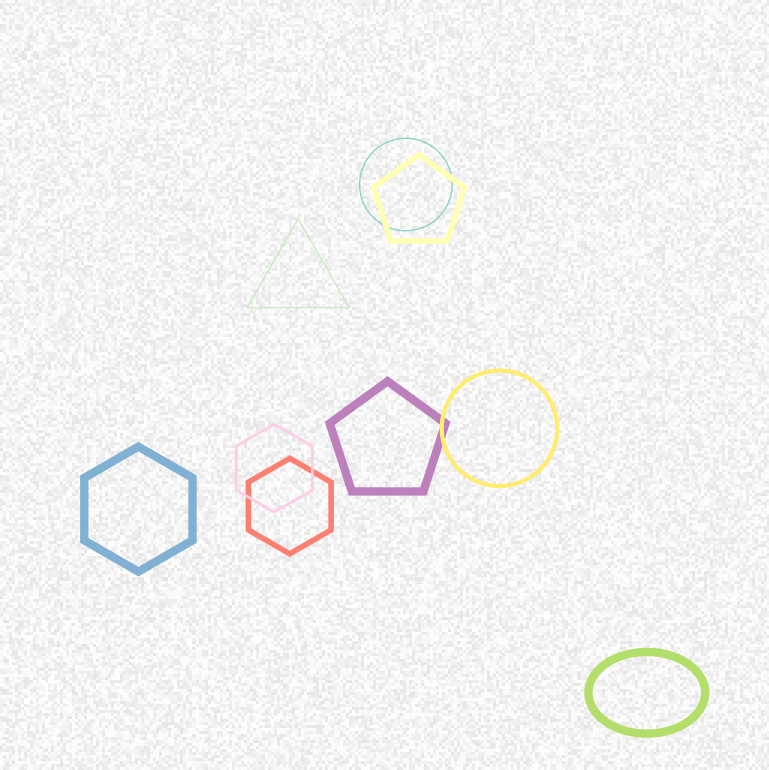[{"shape": "circle", "thickness": 0.5, "radius": 0.3, "center": [0.527, 0.76]}, {"shape": "pentagon", "thickness": 2, "radius": 0.31, "center": [0.544, 0.737]}, {"shape": "hexagon", "thickness": 2, "radius": 0.31, "center": [0.376, 0.343]}, {"shape": "hexagon", "thickness": 3, "radius": 0.41, "center": [0.18, 0.339]}, {"shape": "oval", "thickness": 3, "radius": 0.38, "center": [0.84, 0.1]}, {"shape": "hexagon", "thickness": 1, "radius": 0.29, "center": [0.356, 0.392]}, {"shape": "pentagon", "thickness": 3, "radius": 0.4, "center": [0.503, 0.426]}, {"shape": "triangle", "thickness": 0.5, "radius": 0.38, "center": [0.387, 0.639]}, {"shape": "circle", "thickness": 1.5, "radius": 0.38, "center": [0.649, 0.444]}]